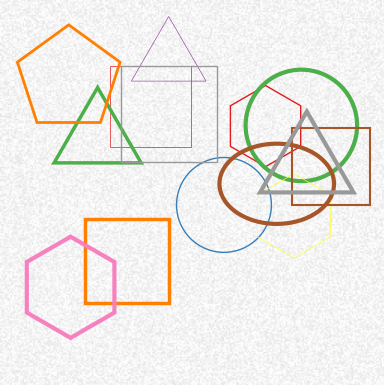[{"shape": "square", "thickness": 0.5, "radius": 0.53, "center": [0.392, 0.724]}, {"shape": "hexagon", "thickness": 1, "radius": 0.53, "center": [0.69, 0.672]}, {"shape": "circle", "thickness": 1, "radius": 0.62, "center": [0.582, 0.468]}, {"shape": "triangle", "thickness": 2.5, "radius": 0.65, "center": [0.254, 0.642]}, {"shape": "circle", "thickness": 3, "radius": 0.72, "center": [0.783, 0.674]}, {"shape": "triangle", "thickness": 0.5, "radius": 0.56, "center": [0.438, 0.845]}, {"shape": "square", "thickness": 2.5, "radius": 0.55, "center": [0.331, 0.323]}, {"shape": "pentagon", "thickness": 2, "radius": 0.7, "center": [0.179, 0.795]}, {"shape": "hexagon", "thickness": 0.5, "radius": 0.55, "center": [0.763, 0.439]}, {"shape": "oval", "thickness": 3, "radius": 0.74, "center": [0.719, 0.523]}, {"shape": "square", "thickness": 1.5, "radius": 0.5, "center": [0.86, 0.567]}, {"shape": "hexagon", "thickness": 3, "radius": 0.66, "center": [0.183, 0.254]}, {"shape": "triangle", "thickness": 3, "radius": 0.7, "center": [0.797, 0.57]}, {"shape": "square", "thickness": 1, "radius": 0.62, "center": [0.439, 0.704]}]